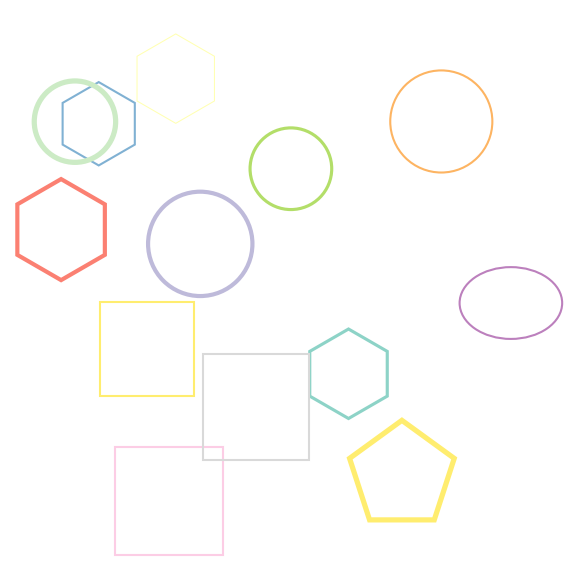[{"shape": "hexagon", "thickness": 1.5, "radius": 0.39, "center": [0.603, 0.352]}, {"shape": "hexagon", "thickness": 0.5, "radius": 0.39, "center": [0.304, 0.863]}, {"shape": "circle", "thickness": 2, "radius": 0.45, "center": [0.347, 0.577]}, {"shape": "hexagon", "thickness": 2, "radius": 0.44, "center": [0.106, 0.602]}, {"shape": "hexagon", "thickness": 1, "radius": 0.36, "center": [0.171, 0.785]}, {"shape": "circle", "thickness": 1, "radius": 0.44, "center": [0.764, 0.789]}, {"shape": "circle", "thickness": 1.5, "radius": 0.35, "center": [0.504, 0.707]}, {"shape": "square", "thickness": 1, "radius": 0.47, "center": [0.292, 0.132]}, {"shape": "square", "thickness": 1, "radius": 0.46, "center": [0.443, 0.294]}, {"shape": "oval", "thickness": 1, "radius": 0.44, "center": [0.885, 0.474]}, {"shape": "circle", "thickness": 2.5, "radius": 0.35, "center": [0.13, 0.788]}, {"shape": "pentagon", "thickness": 2.5, "radius": 0.48, "center": [0.696, 0.176]}, {"shape": "square", "thickness": 1, "radius": 0.41, "center": [0.255, 0.395]}]